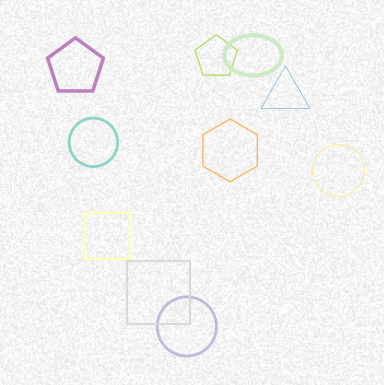[{"shape": "circle", "thickness": 2, "radius": 0.31, "center": [0.243, 0.63]}, {"shape": "square", "thickness": 1.5, "radius": 0.3, "center": [0.281, 0.387]}, {"shape": "circle", "thickness": 2, "radius": 0.38, "center": [0.485, 0.152]}, {"shape": "triangle", "thickness": 0.5, "radius": 0.37, "center": [0.742, 0.755]}, {"shape": "hexagon", "thickness": 1, "radius": 0.41, "center": [0.598, 0.609]}, {"shape": "pentagon", "thickness": 1, "radius": 0.29, "center": [0.562, 0.852]}, {"shape": "square", "thickness": 1.5, "radius": 0.41, "center": [0.412, 0.24]}, {"shape": "pentagon", "thickness": 2.5, "radius": 0.38, "center": [0.196, 0.825]}, {"shape": "oval", "thickness": 3, "radius": 0.37, "center": [0.658, 0.856]}, {"shape": "circle", "thickness": 0.5, "radius": 0.34, "center": [0.879, 0.557]}]